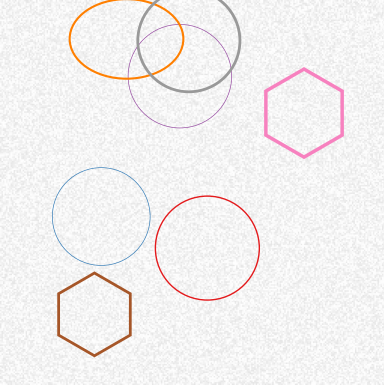[{"shape": "circle", "thickness": 1, "radius": 0.68, "center": [0.539, 0.356]}, {"shape": "circle", "thickness": 0.5, "radius": 0.64, "center": [0.263, 0.438]}, {"shape": "circle", "thickness": 0.5, "radius": 0.67, "center": [0.467, 0.802]}, {"shape": "oval", "thickness": 1.5, "radius": 0.74, "center": [0.329, 0.899]}, {"shape": "hexagon", "thickness": 2, "radius": 0.54, "center": [0.245, 0.183]}, {"shape": "hexagon", "thickness": 2.5, "radius": 0.57, "center": [0.79, 0.706]}, {"shape": "circle", "thickness": 2, "radius": 0.66, "center": [0.491, 0.894]}]